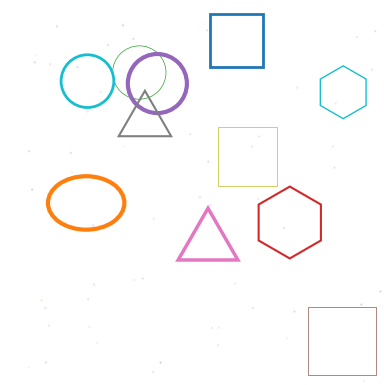[{"shape": "square", "thickness": 2, "radius": 0.34, "center": [0.613, 0.896]}, {"shape": "oval", "thickness": 3, "radius": 0.5, "center": [0.224, 0.473]}, {"shape": "circle", "thickness": 0.5, "radius": 0.35, "center": [0.362, 0.812]}, {"shape": "hexagon", "thickness": 1.5, "radius": 0.47, "center": [0.753, 0.422]}, {"shape": "circle", "thickness": 3, "radius": 0.38, "center": [0.409, 0.783]}, {"shape": "square", "thickness": 0.5, "radius": 0.44, "center": [0.888, 0.113]}, {"shape": "triangle", "thickness": 2.5, "radius": 0.45, "center": [0.54, 0.37]}, {"shape": "triangle", "thickness": 1.5, "radius": 0.39, "center": [0.376, 0.686]}, {"shape": "square", "thickness": 0.5, "radius": 0.38, "center": [0.642, 0.592]}, {"shape": "circle", "thickness": 2, "radius": 0.34, "center": [0.227, 0.789]}, {"shape": "hexagon", "thickness": 1, "radius": 0.34, "center": [0.891, 0.76]}]